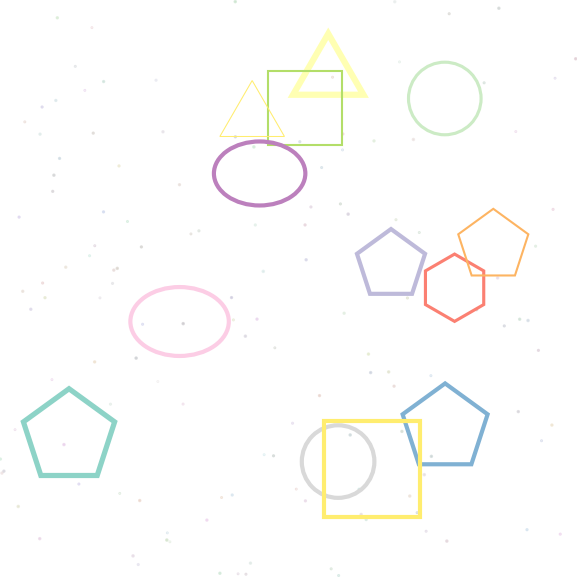[{"shape": "pentagon", "thickness": 2.5, "radius": 0.42, "center": [0.12, 0.243]}, {"shape": "triangle", "thickness": 3, "radius": 0.35, "center": [0.568, 0.87]}, {"shape": "pentagon", "thickness": 2, "radius": 0.31, "center": [0.677, 0.54]}, {"shape": "hexagon", "thickness": 1.5, "radius": 0.29, "center": [0.787, 0.501]}, {"shape": "pentagon", "thickness": 2, "radius": 0.39, "center": [0.771, 0.258]}, {"shape": "pentagon", "thickness": 1, "radius": 0.32, "center": [0.854, 0.574]}, {"shape": "square", "thickness": 1, "radius": 0.32, "center": [0.529, 0.812]}, {"shape": "oval", "thickness": 2, "radius": 0.43, "center": [0.311, 0.442]}, {"shape": "circle", "thickness": 2, "radius": 0.31, "center": [0.585, 0.2]}, {"shape": "oval", "thickness": 2, "radius": 0.4, "center": [0.45, 0.699]}, {"shape": "circle", "thickness": 1.5, "radius": 0.31, "center": [0.77, 0.829]}, {"shape": "square", "thickness": 2, "radius": 0.42, "center": [0.644, 0.187]}, {"shape": "triangle", "thickness": 0.5, "radius": 0.32, "center": [0.437, 0.795]}]